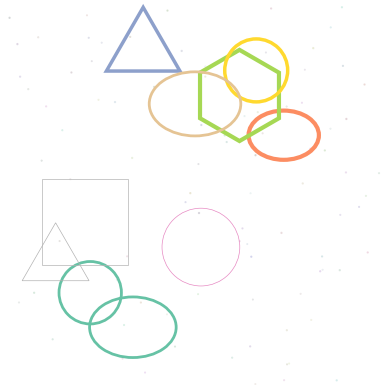[{"shape": "oval", "thickness": 2, "radius": 0.56, "center": [0.345, 0.15]}, {"shape": "circle", "thickness": 2, "radius": 0.41, "center": [0.234, 0.24]}, {"shape": "oval", "thickness": 3, "radius": 0.46, "center": [0.737, 0.649]}, {"shape": "triangle", "thickness": 2.5, "radius": 0.55, "center": [0.372, 0.871]}, {"shape": "circle", "thickness": 0.5, "radius": 0.5, "center": [0.522, 0.358]}, {"shape": "hexagon", "thickness": 3, "radius": 0.59, "center": [0.622, 0.752]}, {"shape": "circle", "thickness": 2.5, "radius": 0.41, "center": [0.665, 0.817]}, {"shape": "oval", "thickness": 2, "radius": 0.59, "center": [0.507, 0.73]}, {"shape": "triangle", "thickness": 0.5, "radius": 0.5, "center": [0.144, 0.321]}, {"shape": "square", "thickness": 0.5, "radius": 0.56, "center": [0.221, 0.423]}]